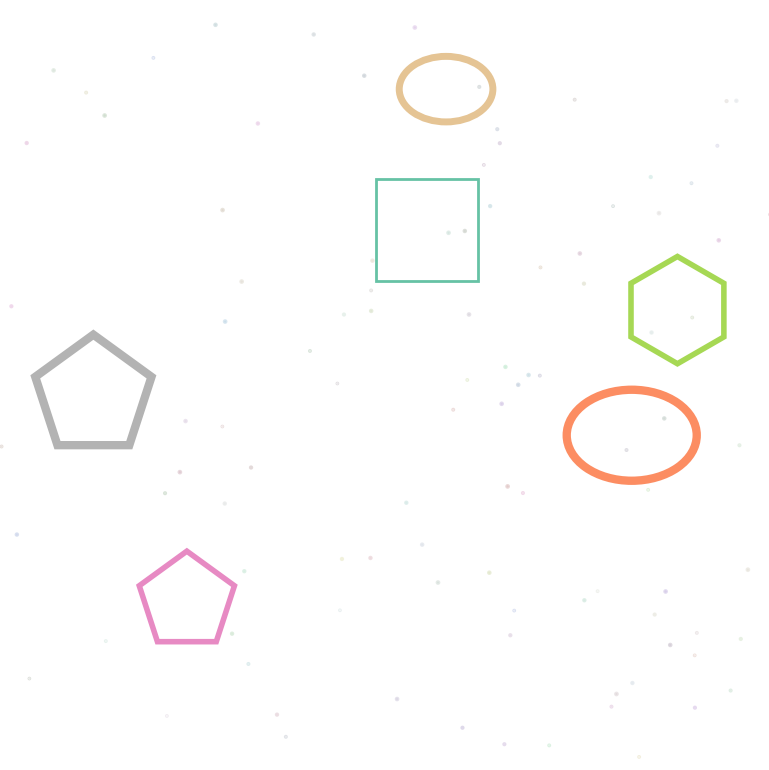[{"shape": "square", "thickness": 1, "radius": 0.33, "center": [0.554, 0.701]}, {"shape": "oval", "thickness": 3, "radius": 0.42, "center": [0.82, 0.435]}, {"shape": "pentagon", "thickness": 2, "radius": 0.32, "center": [0.243, 0.219]}, {"shape": "hexagon", "thickness": 2, "radius": 0.35, "center": [0.88, 0.597]}, {"shape": "oval", "thickness": 2.5, "radius": 0.3, "center": [0.579, 0.884]}, {"shape": "pentagon", "thickness": 3, "radius": 0.4, "center": [0.121, 0.486]}]